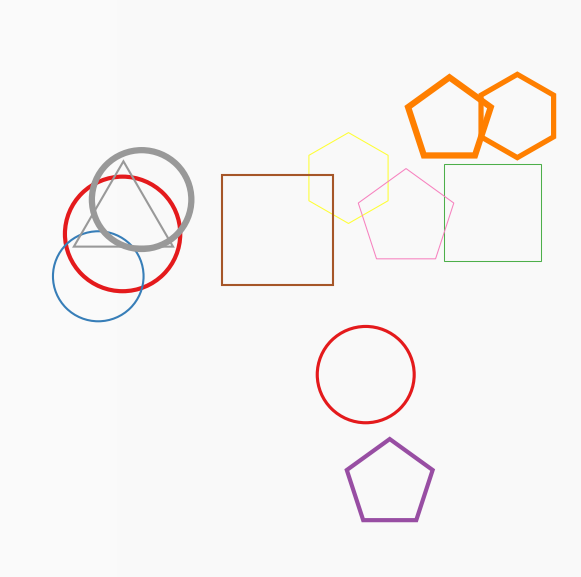[{"shape": "circle", "thickness": 2, "radius": 0.5, "center": [0.211, 0.594]}, {"shape": "circle", "thickness": 1.5, "radius": 0.42, "center": [0.629, 0.35]}, {"shape": "circle", "thickness": 1, "radius": 0.39, "center": [0.169, 0.521]}, {"shape": "square", "thickness": 0.5, "radius": 0.42, "center": [0.847, 0.631]}, {"shape": "pentagon", "thickness": 2, "radius": 0.39, "center": [0.67, 0.161]}, {"shape": "hexagon", "thickness": 2.5, "radius": 0.36, "center": [0.89, 0.798]}, {"shape": "pentagon", "thickness": 3, "radius": 0.37, "center": [0.773, 0.79]}, {"shape": "hexagon", "thickness": 0.5, "radius": 0.39, "center": [0.6, 0.691]}, {"shape": "square", "thickness": 1, "radius": 0.48, "center": [0.478, 0.601]}, {"shape": "pentagon", "thickness": 0.5, "radius": 0.43, "center": [0.699, 0.621]}, {"shape": "circle", "thickness": 3, "radius": 0.43, "center": [0.244, 0.654]}, {"shape": "triangle", "thickness": 1, "radius": 0.49, "center": [0.212, 0.621]}]